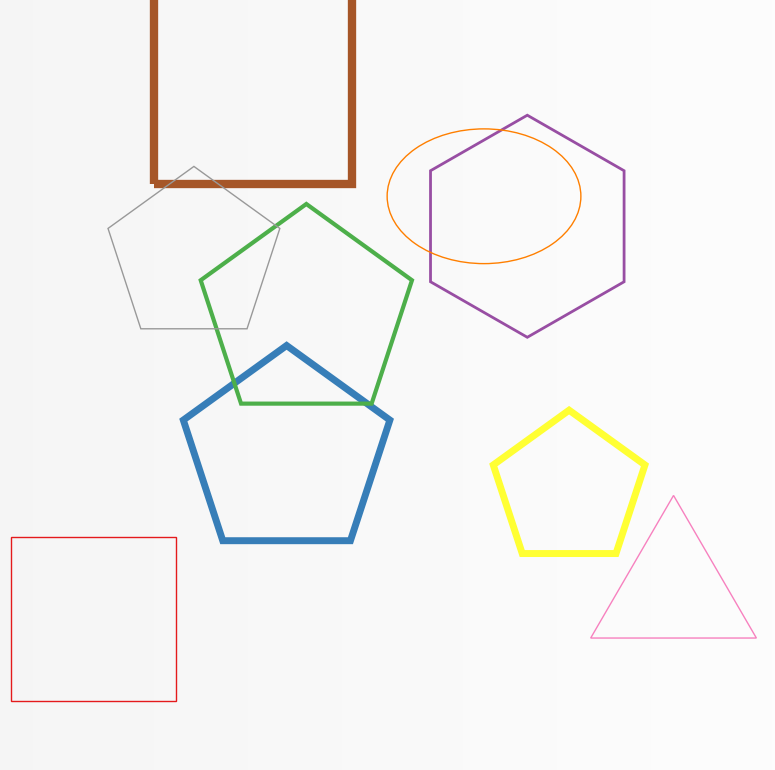[{"shape": "square", "thickness": 0.5, "radius": 0.53, "center": [0.12, 0.196]}, {"shape": "pentagon", "thickness": 2.5, "radius": 0.7, "center": [0.37, 0.411]}, {"shape": "pentagon", "thickness": 1.5, "radius": 0.72, "center": [0.395, 0.592]}, {"shape": "hexagon", "thickness": 1, "radius": 0.72, "center": [0.68, 0.706]}, {"shape": "oval", "thickness": 0.5, "radius": 0.62, "center": [0.625, 0.745]}, {"shape": "pentagon", "thickness": 2.5, "radius": 0.51, "center": [0.734, 0.364]}, {"shape": "square", "thickness": 3, "radius": 0.64, "center": [0.326, 0.889]}, {"shape": "triangle", "thickness": 0.5, "radius": 0.62, "center": [0.869, 0.233]}, {"shape": "pentagon", "thickness": 0.5, "radius": 0.58, "center": [0.25, 0.667]}]